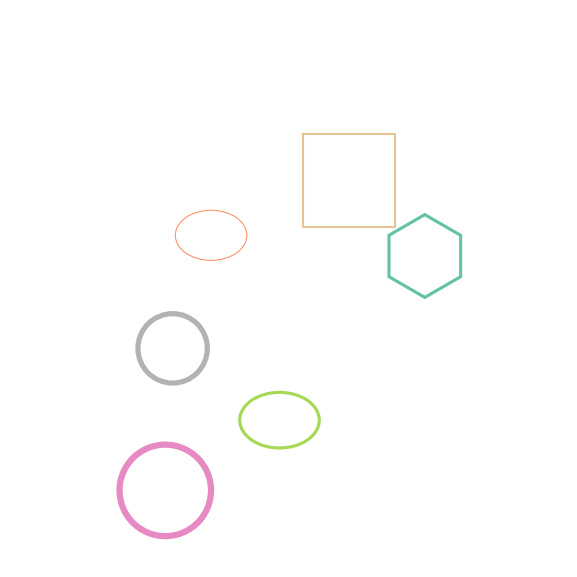[{"shape": "hexagon", "thickness": 1.5, "radius": 0.36, "center": [0.736, 0.556]}, {"shape": "oval", "thickness": 0.5, "radius": 0.31, "center": [0.366, 0.592]}, {"shape": "circle", "thickness": 3, "radius": 0.4, "center": [0.286, 0.15]}, {"shape": "oval", "thickness": 1.5, "radius": 0.34, "center": [0.484, 0.272]}, {"shape": "square", "thickness": 1, "radius": 0.4, "center": [0.604, 0.687]}, {"shape": "circle", "thickness": 2.5, "radius": 0.3, "center": [0.299, 0.396]}]